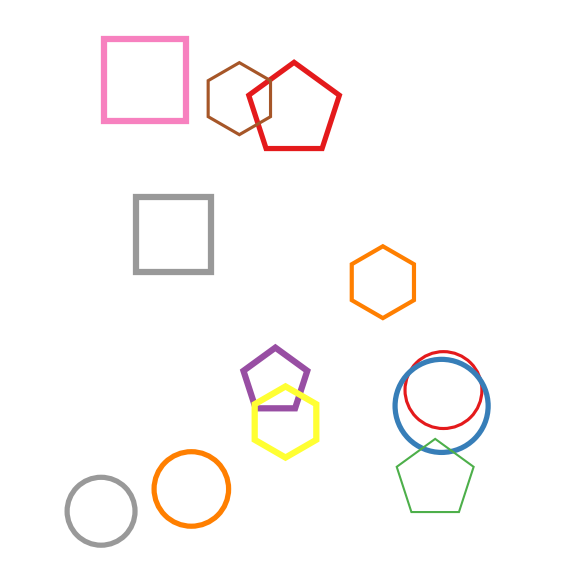[{"shape": "circle", "thickness": 1.5, "radius": 0.33, "center": [0.768, 0.324]}, {"shape": "pentagon", "thickness": 2.5, "radius": 0.41, "center": [0.509, 0.809]}, {"shape": "circle", "thickness": 2.5, "radius": 0.4, "center": [0.765, 0.296]}, {"shape": "pentagon", "thickness": 1, "radius": 0.35, "center": [0.754, 0.169]}, {"shape": "pentagon", "thickness": 3, "radius": 0.29, "center": [0.477, 0.339]}, {"shape": "hexagon", "thickness": 2, "radius": 0.31, "center": [0.663, 0.51]}, {"shape": "circle", "thickness": 2.5, "radius": 0.32, "center": [0.331, 0.152]}, {"shape": "hexagon", "thickness": 3, "radius": 0.31, "center": [0.494, 0.268]}, {"shape": "hexagon", "thickness": 1.5, "radius": 0.31, "center": [0.414, 0.828]}, {"shape": "square", "thickness": 3, "radius": 0.35, "center": [0.251, 0.861]}, {"shape": "square", "thickness": 3, "radius": 0.33, "center": [0.3, 0.593]}, {"shape": "circle", "thickness": 2.5, "radius": 0.29, "center": [0.175, 0.114]}]